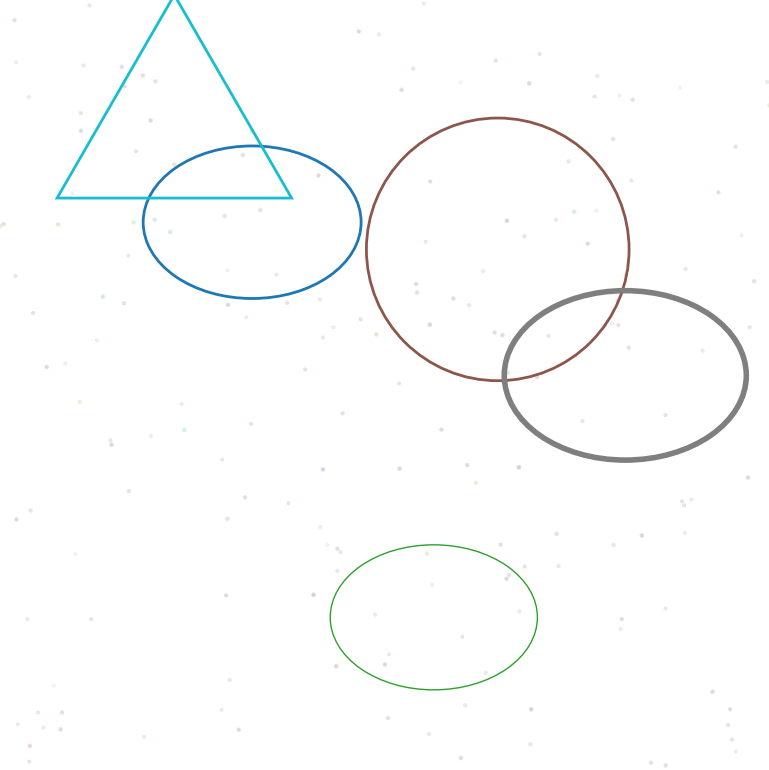[{"shape": "oval", "thickness": 1, "radius": 0.71, "center": [0.327, 0.711]}, {"shape": "oval", "thickness": 0.5, "radius": 0.67, "center": [0.563, 0.198]}, {"shape": "circle", "thickness": 1, "radius": 0.85, "center": [0.646, 0.676]}, {"shape": "oval", "thickness": 2, "radius": 0.79, "center": [0.812, 0.513]}, {"shape": "triangle", "thickness": 1, "radius": 0.88, "center": [0.226, 0.831]}]